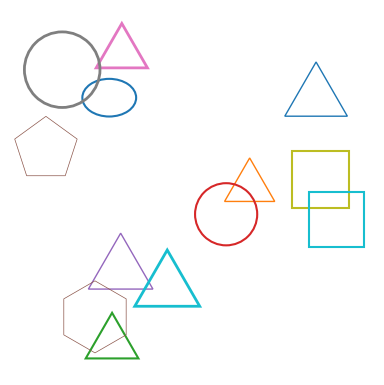[{"shape": "triangle", "thickness": 1, "radius": 0.47, "center": [0.821, 0.745]}, {"shape": "oval", "thickness": 1.5, "radius": 0.35, "center": [0.284, 0.746]}, {"shape": "triangle", "thickness": 1, "radius": 0.38, "center": [0.648, 0.514]}, {"shape": "triangle", "thickness": 1.5, "radius": 0.4, "center": [0.291, 0.109]}, {"shape": "circle", "thickness": 1.5, "radius": 0.4, "center": [0.587, 0.443]}, {"shape": "triangle", "thickness": 1, "radius": 0.48, "center": [0.313, 0.298]}, {"shape": "pentagon", "thickness": 0.5, "radius": 0.43, "center": [0.119, 0.613]}, {"shape": "hexagon", "thickness": 0.5, "radius": 0.47, "center": [0.247, 0.177]}, {"shape": "triangle", "thickness": 2, "radius": 0.38, "center": [0.316, 0.862]}, {"shape": "circle", "thickness": 2, "radius": 0.49, "center": [0.162, 0.819]}, {"shape": "square", "thickness": 1.5, "radius": 0.37, "center": [0.833, 0.533]}, {"shape": "square", "thickness": 1.5, "radius": 0.36, "center": [0.874, 0.431]}, {"shape": "triangle", "thickness": 2, "radius": 0.49, "center": [0.434, 0.253]}]